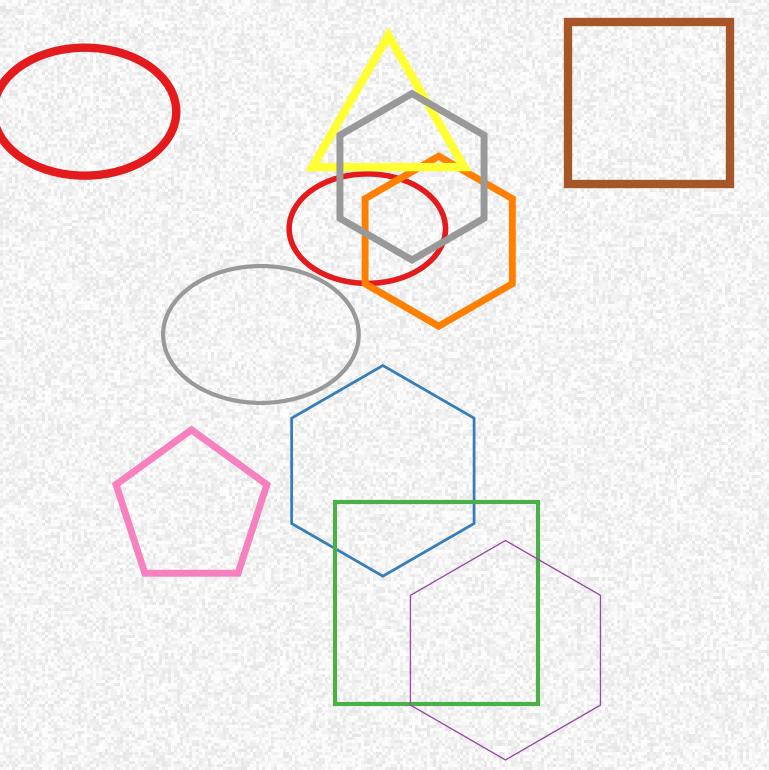[{"shape": "oval", "thickness": 2, "radius": 0.51, "center": [0.477, 0.703]}, {"shape": "oval", "thickness": 3, "radius": 0.59, "center": [0.11, 0.855]}, {"shape": "hexagon", "thickness": 1, "radius": 0.68, "center": [0.497, 0.389]}, {"shape": "square", "thickness": 1.5, "radius": 0.66, "center": [0.567, 0.217]}, {"shape": "hexagon", "thickness": 0.5, "radius": 0.71, "center": [0.656, 0.156]}, {"shape": "hexagon", "thickness": 2.5, "radius": 0.55, "center": [0.57, 0.687]}, {"shape": "triangle", "thickness": 3, "radius": 0.57, "center": [0.504, 0.84]}, {"shape": "square", "thickness": 3, "radius": 0.53, "center": [0.843, 0.866]}, {"shape": "pentagon", "thickness": 2.5, "radius": 0.51, "center": [0.249, 0.339]}, {"shape": "oval", "thickness": 1.5, "radius": 0.64, "center": [0.339, 0.566]}, {"shape": "hexagon", "thickness": 2.5, "radius": 0.54, "center": [0.535, 0.77]}]